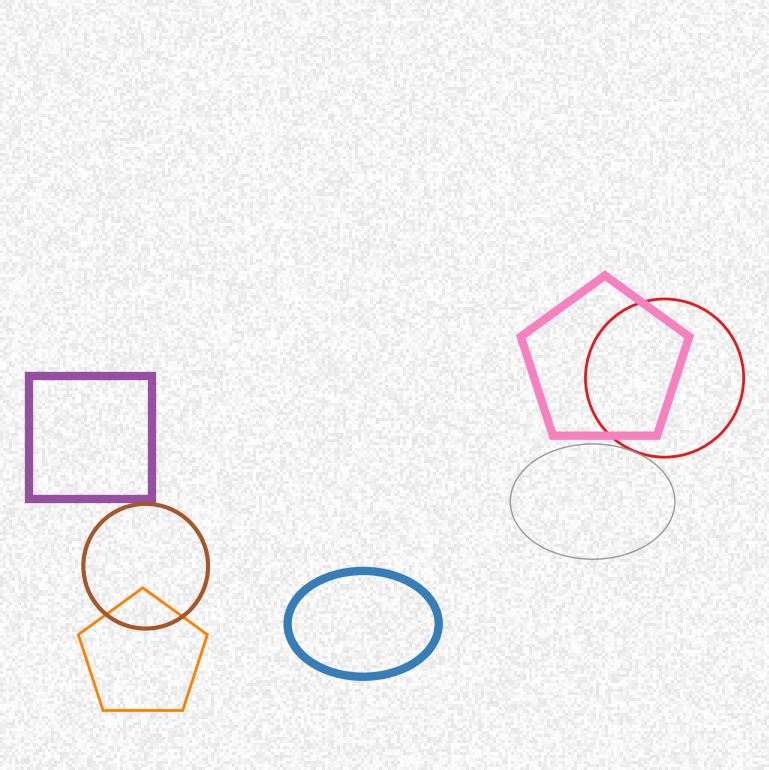[{"shape": "circle", "thickness": 1, "radius": 0.51, "center": [0.863, 0.509]}, {"shape": "oval", "thickness": 3, "radius": 0.49, "center": [0.472, 0.19]}, {"shape": "square", "thickness": 3, "radius": 0.4, "center": [0.117, 0.432]}, {"shape": "pentagon", "thickness": 1, "radius": 0.44, "center": [0.186, 0.149]}, {"shape": "circle", "thickness": 1.5, "radius": 0.4, "center": [0.189, 0.265]}, {"shape": "pentagon", "thickness": 3, "radius": 0.58, "center": [0.786, 0.527]}, {"shape": "oval", "thickness": 0.5, "radius": 0.53, "center": [0.77, 0.349]}]